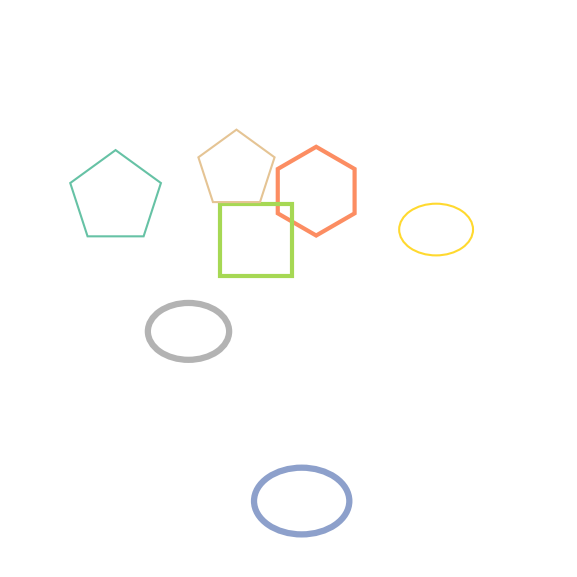[{"shape": "pentagon", "thickness": 1, "radius": 0.41, "center": [0.2, 0.657]}, {"shape": "hexagon", "thickness": 2, "radius": 0.38, "center": [0.547, 0.668]}, {"shape": "oval", "thickness": 3, "radius": 0.41, "center": [0.522, 0.132]}, {"shape": "square", "thickness": 2, "radius": 0.31, "center": [0.443, 0.584]}, {"shape": "oval", "thickness": 1, "radius": 0.32, "center": [0.755, 0.602]}, {"shape": "pentagon", "thickness": 1, "radius": 0.35, "center": [0.409, 0.705]}, {"shape": "oval", "thickness": 3, "radius": 0.35, "center": [0.326, 0.425]}]